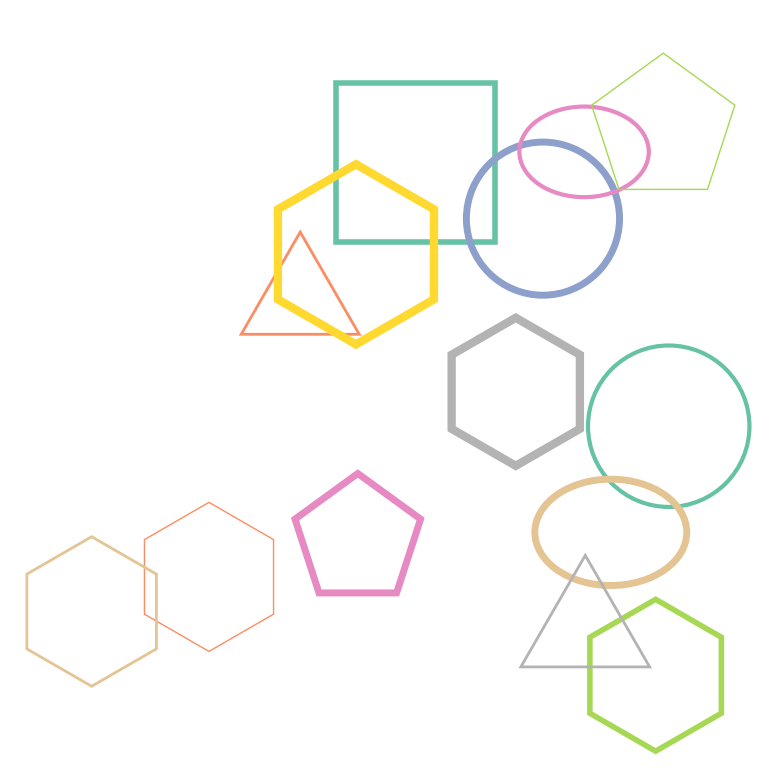[{"shape": "circle", "thickness": 1.5, "radius": 0.52, "center": [0.868, 0.446]}, {"shape": "square", "thickness": 2, "radius": 0.52, "center": [0.539, 0.789]}, {"shape": "triangle", "thickness": 1, "radius": 0.44, "center": [0.39, 0.61]}, {"shape": "hexagon", "thickness": 0.5, "radius": 0.48, "center": [0.271, 0.251]}, {"shape": "circle", "thickness": 2.5, "radius": 0.5, "center": [0.705, 0.716]}, {"shape": "pentagon", "thickness": 2.5, "radius": 0.43, "center": [0.465, 0.299]}, {"shape": "oval", "thickness": 1.5, "radius": 0.42, "center": [0.759, 0.803]}, {"shape": "pentagon", "thickness": 0.5, "radius": 0.49, "center": [0.861, 0.833]}, {"shape": "hexagon", "thickness": 2, "radius": 0.49, "center": [0.851, 0.123]}, {"shape": "hexagon", "thickness": 3, "radius": 0.58, "center": [0.462, 0.67]}, {"shape": "oval", "thickness": 2.5, "radius": 0.49, "center": [0.793, 0.309]}, {"shape": "hexagon", "thickness": 1, "radius": 0.49, "center": [0.119, 0.206]}, {"shape": "hexagon", "thickness": 3, "radius": 0.48, "center": [0.67, 0.491]}, {"shape": "triangle", "thickness": 1, "radius": 0.48, "center": [0.76, 0.182]}]